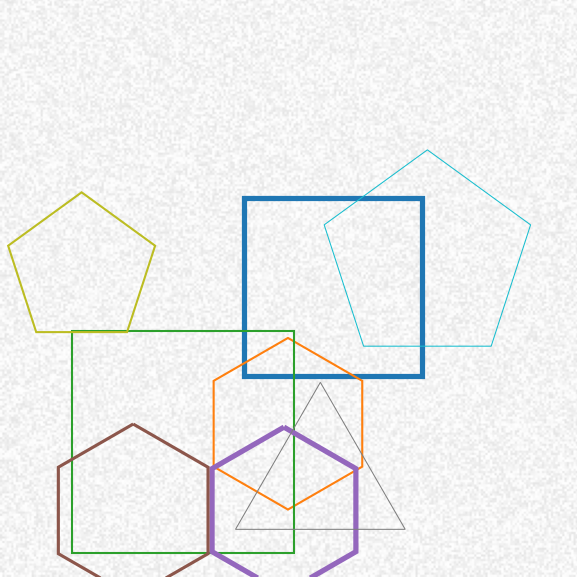[{"shape": "square", "thickness": 2.5, "radius": 0.77, "center": [0.576, 0.502]}, {"shape": "hexagon", "thickness": 1, "radius": 0.74, "center": [0.499, 0.265]}, {"shape": "square", "thickness": 1, "radius": 0.96, "center": [0.317, 0.234]}, {"shape": "hexagon", "thickness": 2.5, "radius": 0.72, "center": [0.492, 0.116]}, {"shape": "hexagon", "thickness": 1.5, "radius": 0.75, "center": [0.231, 0.115]}, {"shape": "triangle", "thickness": 0.5, "radius": 0.85, "center": [0.555, 0.167]}, {"shape": "pentagon", "thickness": 1, "radius": 0.67, "center": [0.141, 0.532]}, {"shape": "pentagon", "thickness": 0.5, "radius": 0.94, "center": [0.74, 0.552]}]